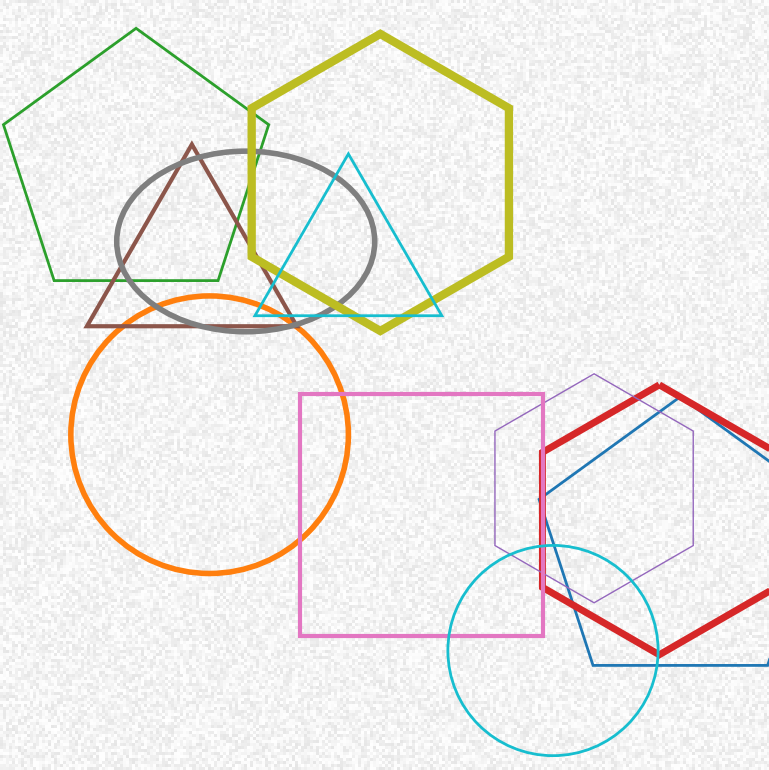[{"shape": "pentagon", "thickness": 1, "radius": 0.96, "center": [0.884, 0.292]}, {"shape": "circle", "thickness": 2, "radius": 0.9, "center": [0.272, 0.435]}, {"shape": "pentagon", "thickness": 1, "radius": 0.91, "center": [0.177, 0.782]}, {"shape": "hexagon", "thickness": 2.5, "radius": 0.88, "center": [0.856, 0.325]}, {"shape": "hexagon", "thickness": 0.5, "radius": 0.74, "center": [0.772, 0.366]}, {"shape": "triangle", "thickness": 1.5, "radius": 0.79, "center": [0.249, 0.655]}, {"shape": "square", "thickness": 1.5, "radius": 0.79, "center": [0.547, 0.331]}, {"shape": "oval", "thickness": 2, "radius": 0.84, "center": [0.319, 0.686]}, {"shape": "hexagon", "thickness": 3, "radius": 0.96, "center": [0.494, 0.763]}, {"shape": "triangle", "thickness": 1, "radius": 0.7, "center": [0.452, 0.66]}, {"shape": "circle", "thickness": 1, "radius": 0.68, "center": [0.718, 0.155]}]